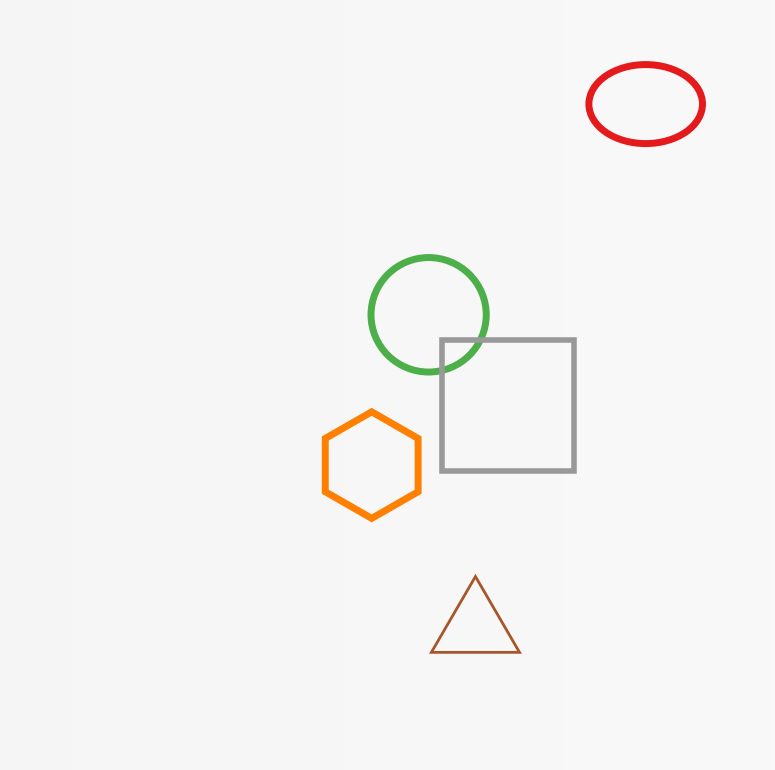[{"shape": "oval", "thickness": 2.5, "radius": 0.37, "center": [0.833, 0.865]}, {"shape": "circle", "thickness": 2.5, "radius": 0.37, "center": [0.553, 0.591]}, {"shape": "hexagon", "thickness": 2.5, "radius": 0.35, "center": [0.48, 0.396]}, {"shape": "triangle", "thickness": 1, "radius": 0.33, "center": [0.613, 0.186]}, {"shape": "square", "thickness": 2, "radius": 0.43, "center": [0.656, 0.474]}]